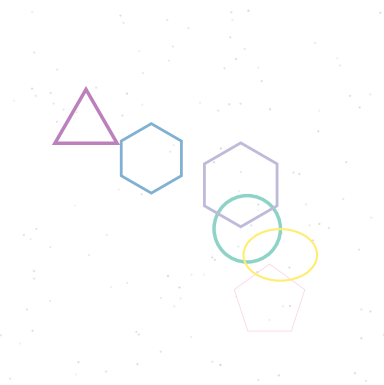[{"shape": "circle", "thickness": 2.5, "radius": 0.43, "center": [0.642, 0.406]}, {"shape": "hexagon", "thickness": 2, "radius": 0.54, "center": [0.625, 0.52]}, {"shape": "hexagon", "thickness": 2, "radius": 0.45, "center": [0.393, 0.589]}, {"shape": "pentagon", "thickness": 0.5, "radius": 0.48, "center": [0.7, 0.218]}, {"shape": "triangle", "thickness": 2.5, "radius": 0.47, "center": [0.223, 0.675]}, {"shape": "oval", "thickness": 1.5, "radius": 0.48, "center": [0.728, 0.338]}]